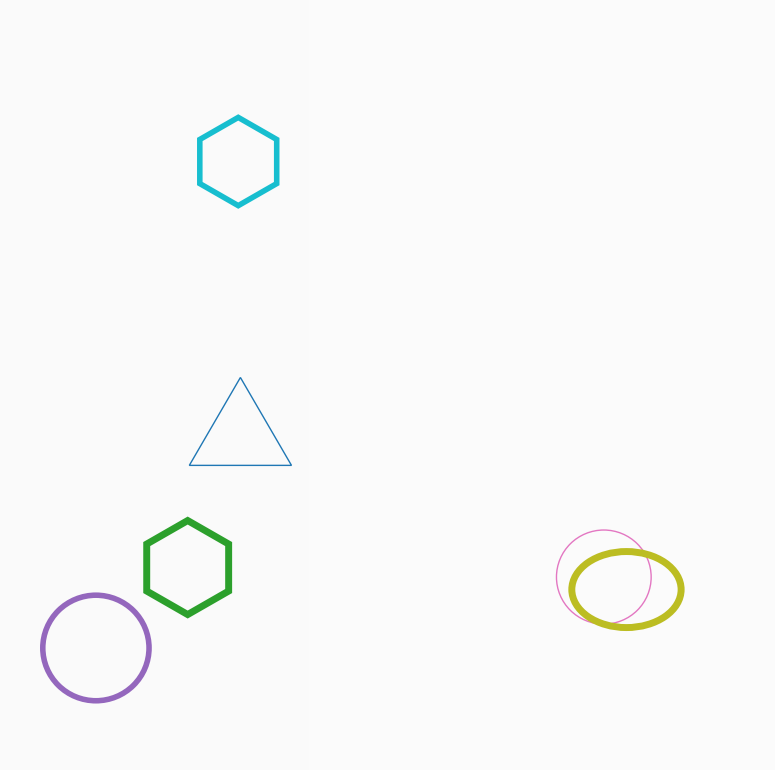[{"shape": "triangle", "thickness": 0.5, "radius": 0.38, "center": [0.31, 0.434]}, {"shape": "hexagon", "thickness": 2.5, "radius": 0.31, "center": [0.242, 0.263]}, {"shape": "circle", "thickness": 2, "radius": 0.34, "center": [0.124, 0.158]}, {"shape": "circle", "thickness": 0.5, "radius": 0.31, "center": [0.779, 0.251]}, {"shape": "oval", "thickness": 2.5, "radius": 0.35, "center": [0.808, 0.234]}, {"shape": "hexagon", "thickness": 2, "radius": 0.29, "center": [0.307, 0.79]}]